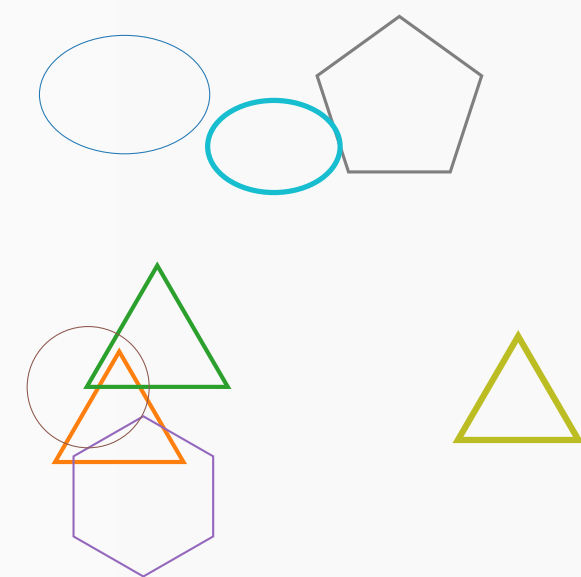[{"shape": "oval", "thickness": 0.5, "radius": 0.73, "center": [0.214, 0.835]}, {"shape": "triangle", "thickness": 2, "radius": 0.64, "center": [0.205, 0.263]}, {"shape": "triangle", "thickness": 2, "radius": 0.7, "center": [0.271, 0.399]}, {"shape": "hexagon", "thickness": 1, "radius": 0.69, "center": [0.247, 0.14]}, {"shape": "circle", "thickness": 0.5, "radius": 0.52, "center": [0.152, 0.329]}, {"shape": "pentagon", "thickness": 1.5, "radius": 0.74, "center": [0.687, 0.822]}, {"shape": "triangle", "thickness": 3, "radius": 0.6, "center": [0.892, 0.297]}, {"shape": "oval", "thickness": 2.5, "radius": 0.57, "center": [0.471, 0.745]}]